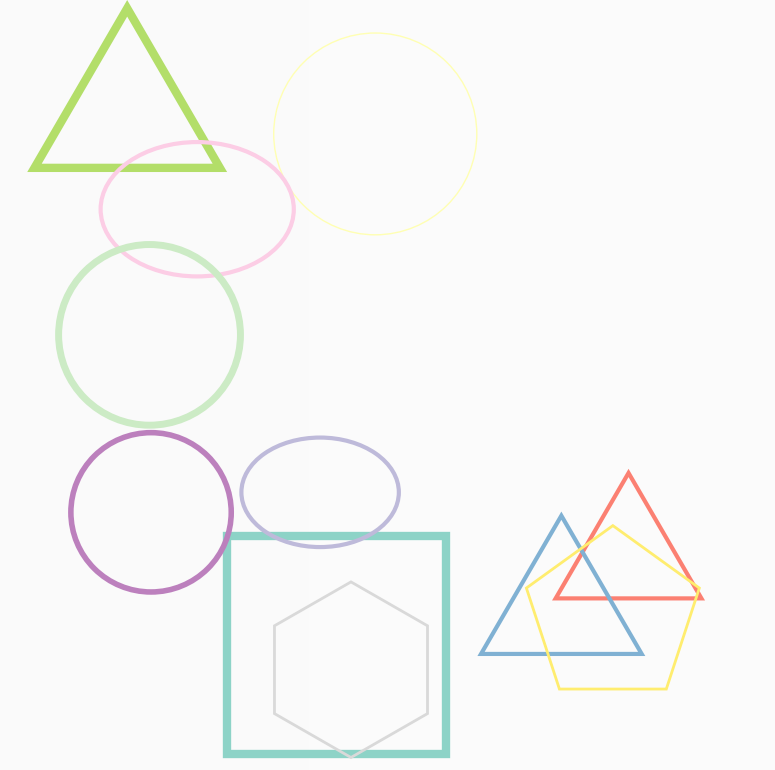[{"shape": "square", "thickness": 3, "radius": 0.71, "center": [0.434, 0.162]}, {"shape": "circle", "thickness": 0.5, "radius": 0.66, "center": [0.484, 0.826]}, {"shape": "oval", "thickness": 1.5, "radius": 0.51, "center": [0.413, 0.361]}, {"shape": "triangle", "thickness": 1.5, "radius": 0.54, "center": [0.811, 0.277]}, {"shape": "triangle", "thickness": 1.5, "radius": 0.6, "center": [0.724, 0.211]}, {"shape": "triangle", "thickness": 3, "radius": 0.69, "center": [0.164, 0.851]}, {"shape": "oval", "thickness": 1.5, "radius": 0.62, "center": [0.254, 0.728]}, {"shape": "hexagon", "thickness": 1, "radius": 0.57, "center": [0.453, 0.13]}, {"shape": "circle", "thickness": 2, "radius": 0.52, "center": [0.195, 0.335]}, {"shape": "circle", "thickness": 2.5, "radius": 0.59, "center": [0.193, 0.565]}, {"shape": "pentagon", "thickness": 1, "radius": 0.59, "center": [0.791, 0.2]}]